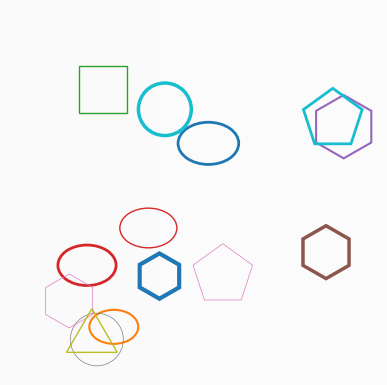[{"shape": "hexagon", "thickness": 3, "radius": 0.29, "center": [0.411, 0.283]}, {"shape": "oval", "thickness": 2, "radius": 0.39, "center": [0.538, 0.628]}, {"shape": "oval", "thickness": 1.5, "radius": 0.32, "center": [0.294, 0.151]}, {"shape": "square", "thickness": 1, "radius": 0.31, "center": [0.266, 0.768]}, {"shape": "oval", "thickness": 2, "radius": 0.38, "center": [0.225, 0.311]}, {"shape": "oval", "thickness": 1, "radius": 0.37, "center": [0.383, 0.408]}, {"shape": "hexagon", "thickness": 1.5, "radius": 0.41, "center": [0.887, 0.671]}, {"shape": "hexagon", "thickness": 2.5, "radius": 0.34, "center": [0.841, 0.345]}, {"shape": "pentagon", "thickness": 0.5, "radius": 0.4, "center": [0.575, 0.286]}, {"shape": "hexagon", "thickness": 0.5, "radius": 0.35, "center": [0.179, 0.218]}, {"shape": "circle", "thickness": 0.5, "radius": 0.34, "center": [0.25, 0.118]}, {"shape": "triangle", "thickness": 1, "radius": 0.38, "center": [0.237, 0.123]}, {"shape": "pentagon", "thickness": 2, "radius": 0.4, "center": [0.859, 0.691]}, {"shape": "circle", "thickness": 2.5, "radius": 0.34, "center": [0.425, 0.716]}]